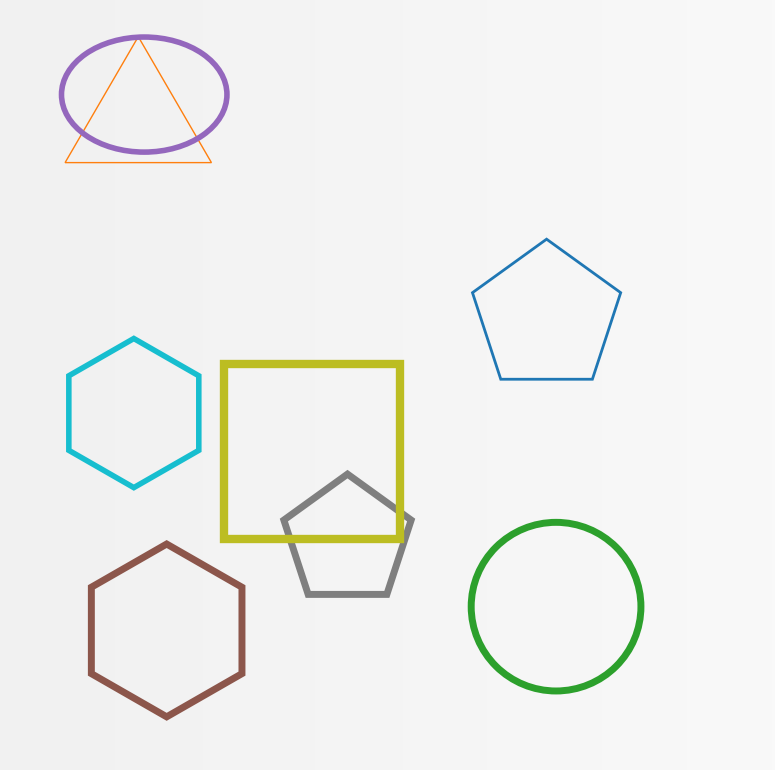[{"shape": "pentagon", "thickness": 1, "radius": 0.5, "center": [0.705, 0.589]}, {"shape": "triangle", "thickness": 0.5, "radius": 0.55, "center": [0.178, 0.843]}, {"shape": "circle", "thickness": 2.5, "radius": 0.55, "center": [0.717, 0.212]}, {"shape": "oval", "thickness": 2, "radius": 0.53, "center": [0.186, 0.877]}, {"shape": "hexagon", "thickness": 2.5, "radius": 0.56, "center": [0.215, 0.181]}, {"shape": "pentagon", "thickness": 2.5, "radius": 0.43, "center": [0.448, 0.298]}, {"shape": "square", "thickness": 3, "radius": 0.57, "center": [0.403, 0.413]}, {"shape": "hexagon", "thickness": 2, "radius": 0.48, "center": [0.173, 0.464]}]